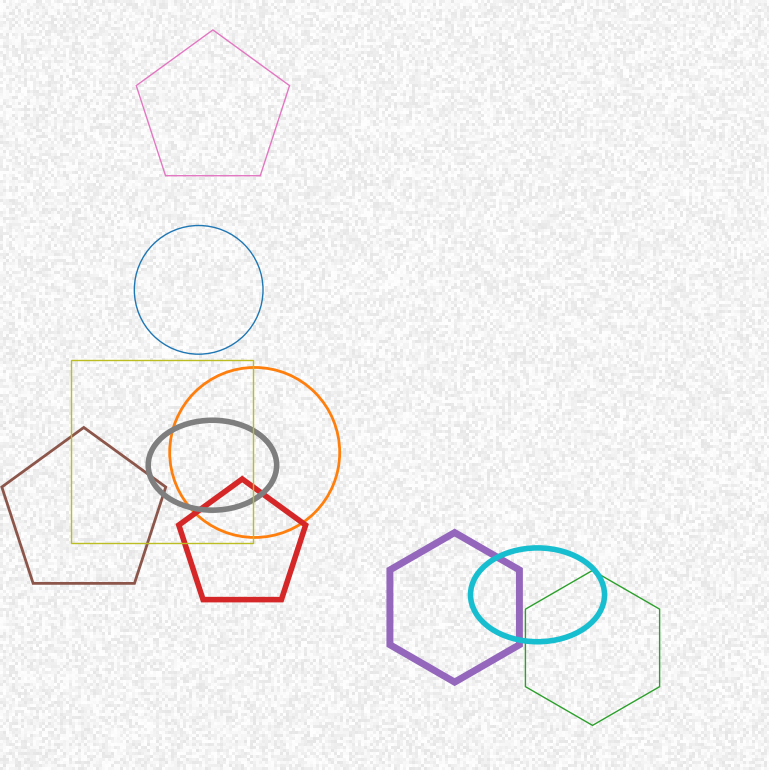[{"shape": "circle", "thickness": 0.5, "radius": 0.42, "center": [0.258, 0.624]}, {"shape": "circle", "thickness": 1, "radius": 0.55, "center": [0.331, 0.412]}, {"shape": "hexagon", "thickness": 0.5, "radius": 0.5, "center": [0.769, 0.159]}, {"shape": "pentagon", "thickness": 2, "radius": 0.43, "center": [0.315, 0.291]}, {"shape": "hexagon", "thickness": 2.5, "radius": 0.49, "center": [0.59, 0.211]}, {"shape": "pentagon", "thickness": 1, "radius": 0.56, "center": [0.109, 0.333]}, {"shape": "pentagon", "thickness": 0.5, "radius": 0.52, "center": [0.276, 0.856]}, {"shape": "oval", "thickness": 2, "radius": 0.42, "center": [0.276, 0.396]}, {"shape": "square", "thickness": 0.5, "radius": 0.59, "center": [0.211, 0.414]}, {"shape": "oval", "thickness": 2, "radius": 0.44, "center": [0.698, 0.228]}]